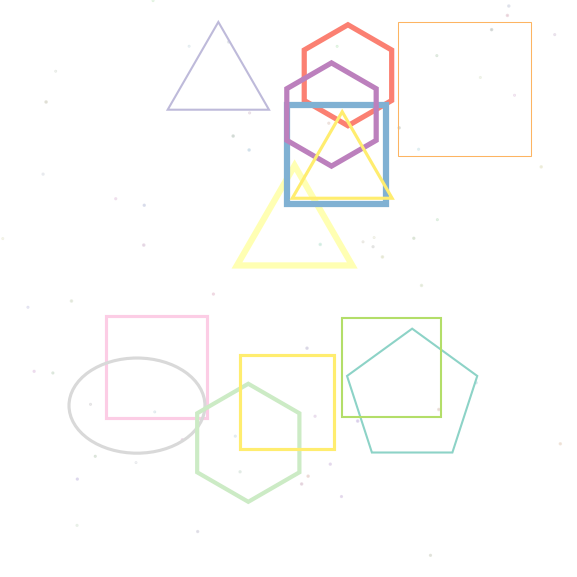[{"shape": "pentagon", "thickness": 1, "radius": 0.59, "center": [0.714, 0.311]}, {"shape": "triangle", "thickness": 3, "radius": 0.58, "center": [0.51, 0.597]}, {"shape": "triangle", "thickness": 1, "radius": 0.51, "center": [0.378, 0.86]}, {"shape": "hexagon", "thickness": 2.5, "radius": 0.44, "center": [0.603, 0.869]}, {"shape": "square", "thickness": 3, "radius": 0.43, "center": [0.582, 0.731]}, {"shape": "square", "thickness": 0.5, "radius": 0.58, "center": [0.804, 0.845]}, {"shape": "square", "thickness": 1, "radius": 0.43, "center": [0.678, 0.363]}, {"shape": "square", "thickness": 1.5, "radius": 0.44, "center": [0.271, 0.363]}, {"shape": "oval", "thickness": 1.5, "radius": 0.59, "center": [0.237, 0.297]}, {"shape": "hexagon", "thickness": 2.5, "radius": 0.45, "center": [0.574, 0.801]}, {"shape": "hexagon", "thickness": 2, "radius": 0.51, "center": [0.43, 0.232]}, {"shape": "triangle", "thickness": 1.5, "radius": 0.5, "center": [0.593, 0.706]}, {"shape": "square", "thickness": 1.5, "radius": 0.41, "center": [0.497, 0.303]}]